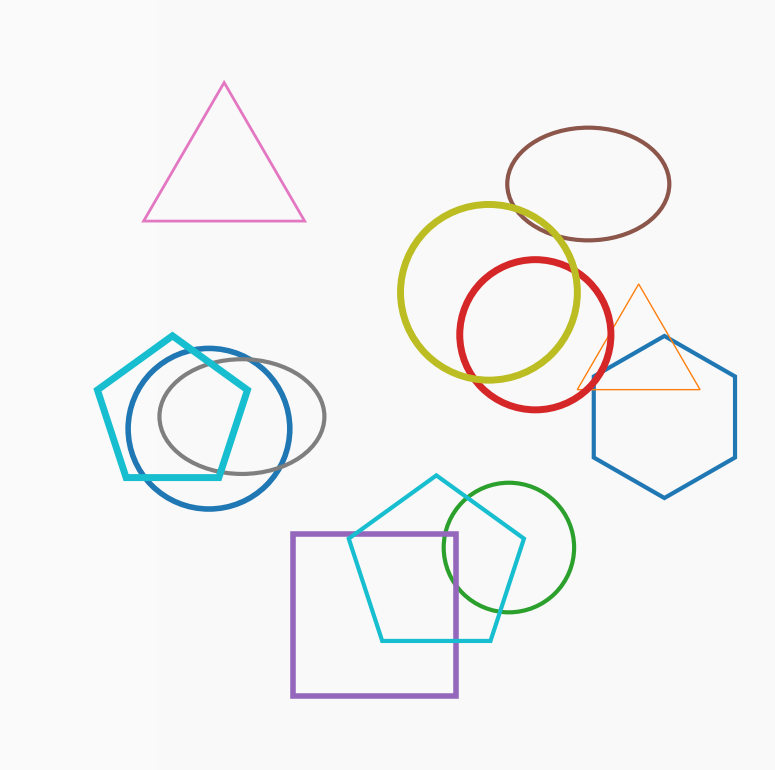[{"shape": "hexagon", "thickness": 1.5, "radius": 0.53, "center": [0.857, 0.458]}, {"shape": "circle", "thickness": 2, "radius": 0.52, "center": [0.27, 0.443]}, {"shape": "triangle", "thickness": 0.5, "radius": 0.46, "center": [0.824, 0.54]}, {"shape": "circle", "thickness": 1.5, "radius": 0.42, "center": [0.657, 0.289]}, {"shape": "circle", "thickness": 2.5, "radius": 0.49, "center": [0.691, 0.565]}, {"shape": "square", "thickness": 2, "radius": 0.53, "center": [0.483, 0.201]}, {"shape": "oval", "thickness": 1.5, "radius": 0.52, "center": [0.759, 0.761]}, {"shape": "triangle", "thickness": 1, "radius": 0.6, "center": [0.289, 0.773]}, {"shape": "oval", "thickness": 1.5, "radius": 0.53, "center": [0.312, 0.459]}, {"shape": "circle", "thickness": 2.5, "radius": 0.57, "center": [0.631, 0.62]}, {"shape": "pentagon", "thickness": 2.5, "radius": 0.51, "center": [0.223, 0.462]}, {"shape": "pentagon", "thickness": 1.5, "radius": 0.59, "center": [0.563, 0.264]}]